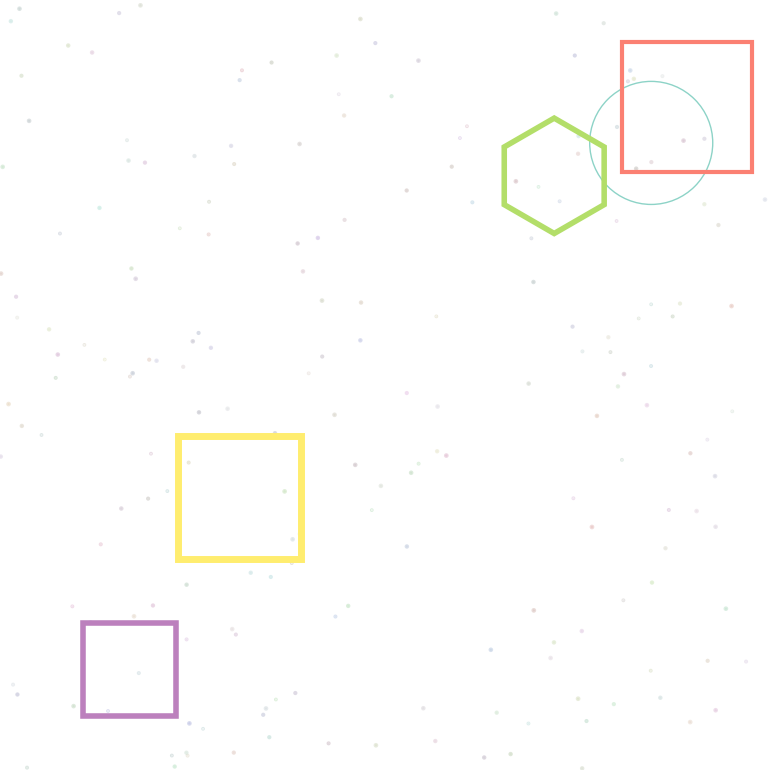[{"shape": "circle", "thickness": 0.5, "radius": 0.4, "center": [0.846, 0.814]}, {"shape": "square", "thickness": 1.5, "radius": 0.42, "center": [0.892, 0.861]}, {"shape": "hexagon", "thickness": 2, "radius": 0.37, "center": [0.72, 0.772]}, {"shape": "square", "thickness": 2, "radius": 0.3, "center": [0.168, 0.131]}, {"shape": "square", "thickness": 2.5, "radius": 0.4, "center": [0.311, 0.354]}]